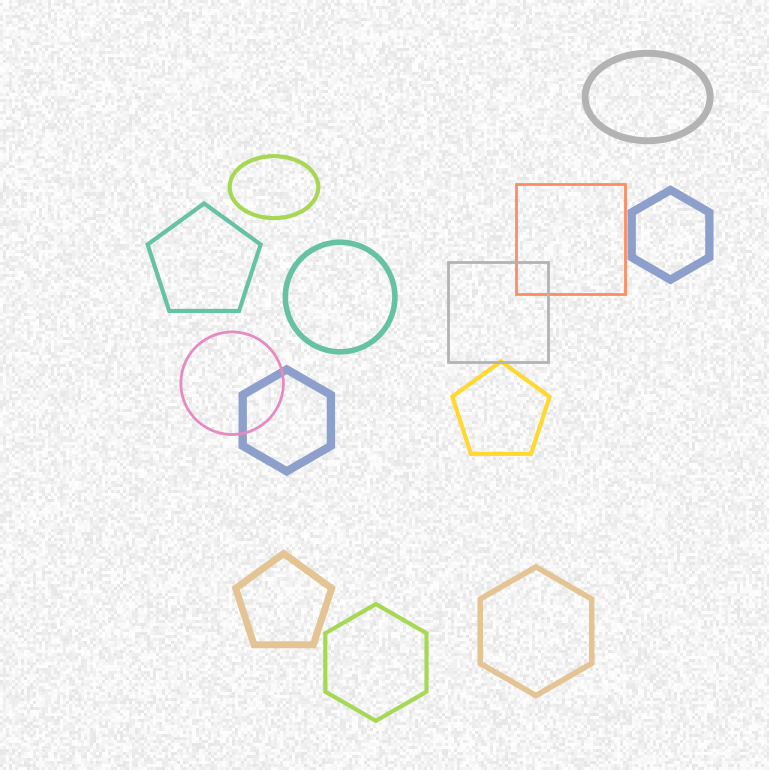[{"shape": "pentagon", "thickness": 1.5, "radius": 0.39, "center": [0.265, 0.659]}, {"shape": "circle", "thickness": 2, "radius": 0.36, "center": [0.442, 0.614]}, {"shape": "square", "thickness": 1, "radius": 0.36, "center": [0.741, 0.69]}, {"shape": "hexagon", "thickness": 3, "radius": 0.33, "center": [0.372, 0.454]}, {"shape": "hexagon", "thickness": 3, "radius": 0.29, "center": [0.871, 0.695]}, {"shape": "circle", "thickness": 1, "radius": 0.33, "center": [0.301, 0.502]}, {"shape": "hexagon", "thickness": 1.5, "radius": 0.38, "center": [0.488, 0.14]}, {"shape": "oval", "thickness": 1.5, "radius": 0.29, "center": [0.356, 0.757]}, {"shape": "pentagon", "thickness": 1.5, "radius": 0.33, "center": [0.651, 0.464]}, {"shape": "hexagon", "thickness": 2, "radius": 0.42, "center": [0.696, 0.18]}, {"shape": "pentagon", "thickness": 2.5, "radius": 0.33, "center": [0.368, 0.216]}, {"shape": "oval", "thickness": 2.5, "radius": 0.41, "center": [0.841, 0.874]}, {"shape": "square", "thickness": 1, "radius": 0.32, "center": [0.647, 0.595]}]